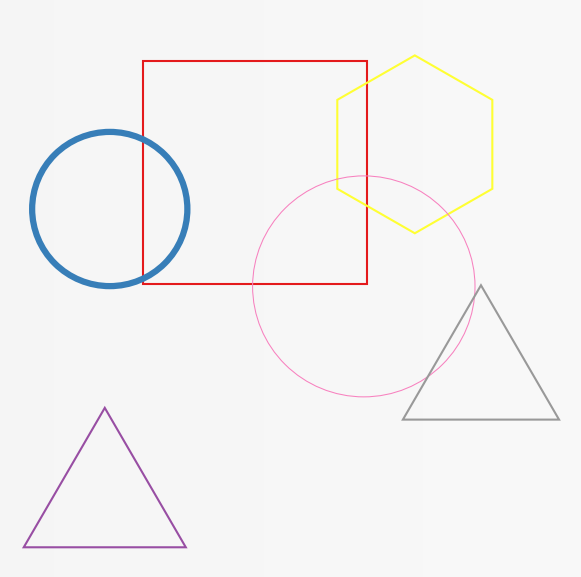[{"shape": "square", "thickness": 1, "radius": 0.97, "center": [0.439, 0.7]}, {"shape": "circle", "thickness": 3, "radius": 0.67, "center": [0.189, 0.637]}, {"shape": "triangle", "thickness": 1, "radius": 0.8, "center": [0.18, 0.132]}, {"shape": "hexagon", "thickness": 1, "radius": 0.77, "center": [0.714, 0.749]}, {"shape": "circle", "thickness": 0.5, "radius": 0.96, "center": [0.626, 0.503]}, {"shape": "triangle", "thickness": 1, "radius": 0.78, "center": [0.827, 0.35]}]